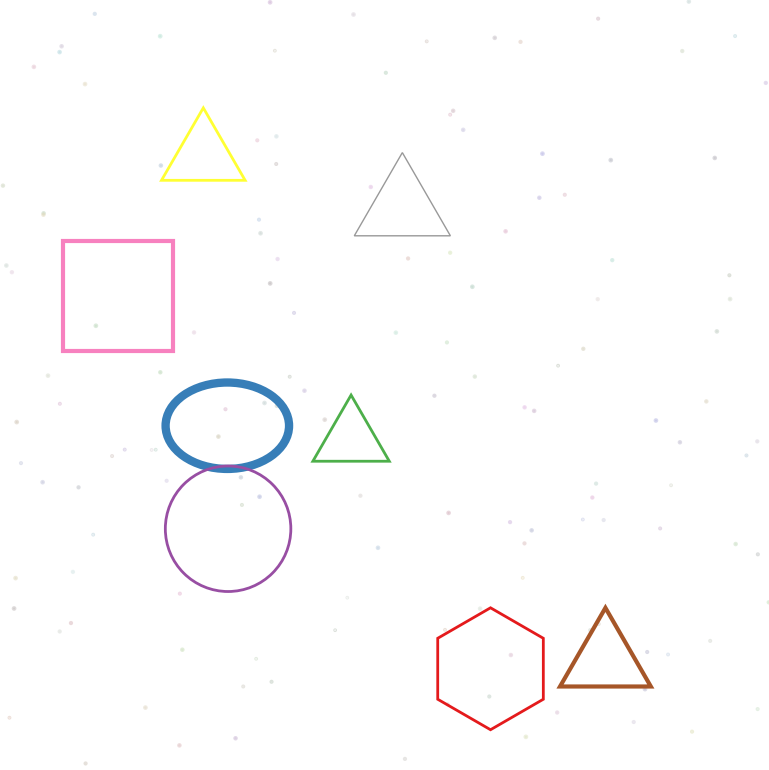[{"shape": "hexagon", "thickness": 1, "radius": 0.4, "center": [0.637, 0.131]}, {"shape": "oval", "thickness": 3, "radius": 0.4, "center": [0.295, 0.447]}, {"shape": "triangle", "thickness": 1, "radius": 0.29, "center": [0.456, 0.43]}, {"shape": "circle", "thickness": 1, "radius": 0.41, "center": [0.296, 0.313]}, {"shape": "triangle", "thickness": 1, "radius": 0.31, "center": [0.264, 0.797]}, {"shape": "triangle", "thickness": 1.5, "radius": 0.34, "center": [0.786, 0.142]}, {"shape": "square", "thickness": 1.5, "radius": 0.36, "center": [0.153, 0.616]}, {"shape": "triangle", "thickness": 0.5, "radius": 0.36, "center": [0.523, 0.73]}]